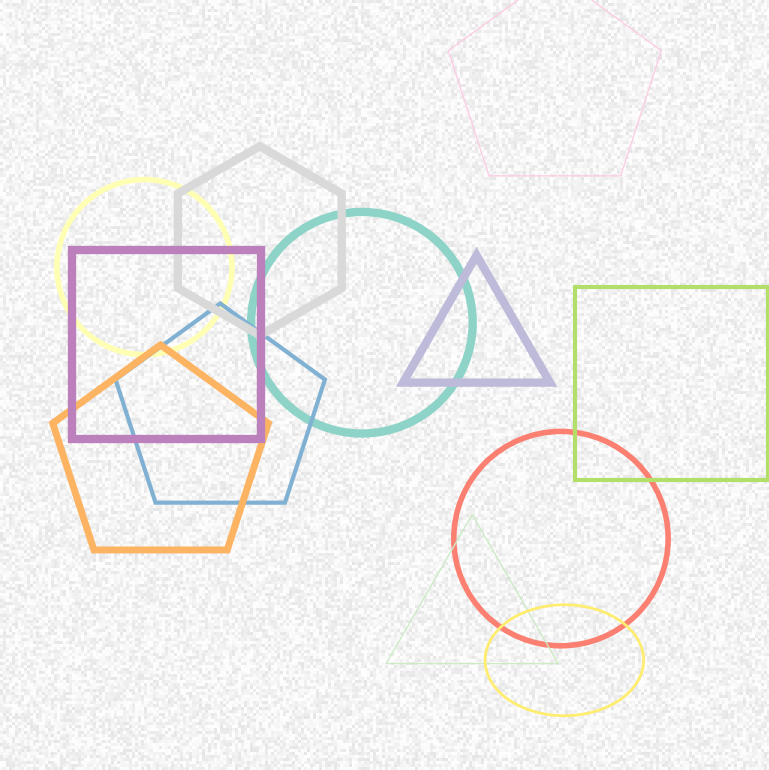[{"shape": "circle", "thickness": 3, "radius": 0.72, "center": [0.47, 0.581]}, {"shape": "circle", "thickness": 2, "radius": 0.57, "center": [0.188, 0.653]}, {"shape": "triangle", "thickness": 3, "radius": 0.55, "center": [0.619, 0.558]}, {"shape": "circle", "thickness": 2, "radius": 0.7, "center": [0.729, 0.301]}, {"shape": "pentagon", "thickness": 1.5, "radius": 0.71, "center": [0.286, 0.463]}, {"shape": "pentagon", "thickness": 2.5, "radius": 0.74, "center": [0.208, 0.405]}, {"shape": "square", "thickness": 1.5, "radius": 0.63, "center": [0.872, 0.502]}, {"shape": "pentagon", "thickness": 0.5, "radius": 0.73, "center": [0.721, 0.889]}, {"shape": "hexagon", "thickness": 3, "radius": 0.61, "center": [0.337, 0.687]}, {"shape": "square", "thickness": 3, "radius": 0.62, "center": [0.216, 0.552]}, {"shape": "triangle", "thickness": 0.5, "radius": 0.65, "center": [0.613, 0.203]}, {"shape": "oval", "thickness": 1, "radius": 0.51, "center": [0.733, 0.143]}]